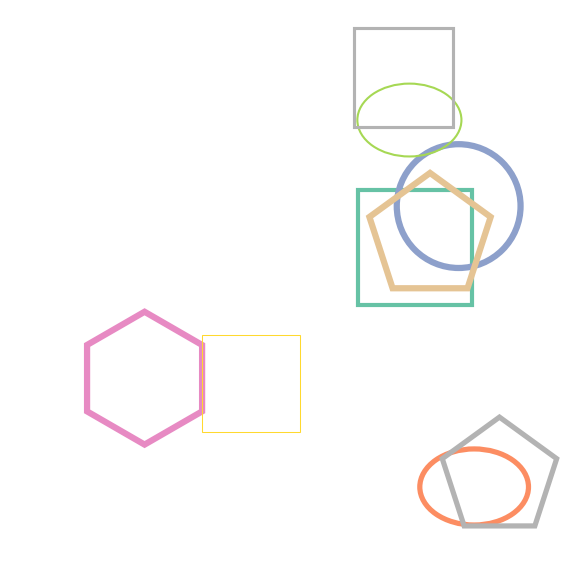[{"shape": "square", "thickness": 2, "radius": 0.5, "center": [0.719, 0.57]}, {"shape": "oval", "thickness": 2.5, "radius": 0.47, "center": [0.821, 0.156]}, {"shape": "circle", "thickness": 3, "radius": 0.54, "center": [0.794, 0.642]}, {"shape": "hexagon", "thickness": 3, "radius": 0.57, "center": [0.25, 0.344]}, {"shape": "oval", "thickness": 1, "radius": 0.45, "center": [0.709, 0.791]}, {"shape": "square", "thickness": 0.5, "radius": 0.42, "center": [0.435, 0.335]}, {"shape": "pentagon", "thickness": 3, "radius": 0.55, "center": [0.745, 0.589]}, {"shape": "square", "thickness": 1.5, "radius": 0.43, "center": [0.698, 0.865]}, {"shape": "pentagon", "thickness": 2.5, "radius": 0.52, "center": [0.865, 0.173]}]